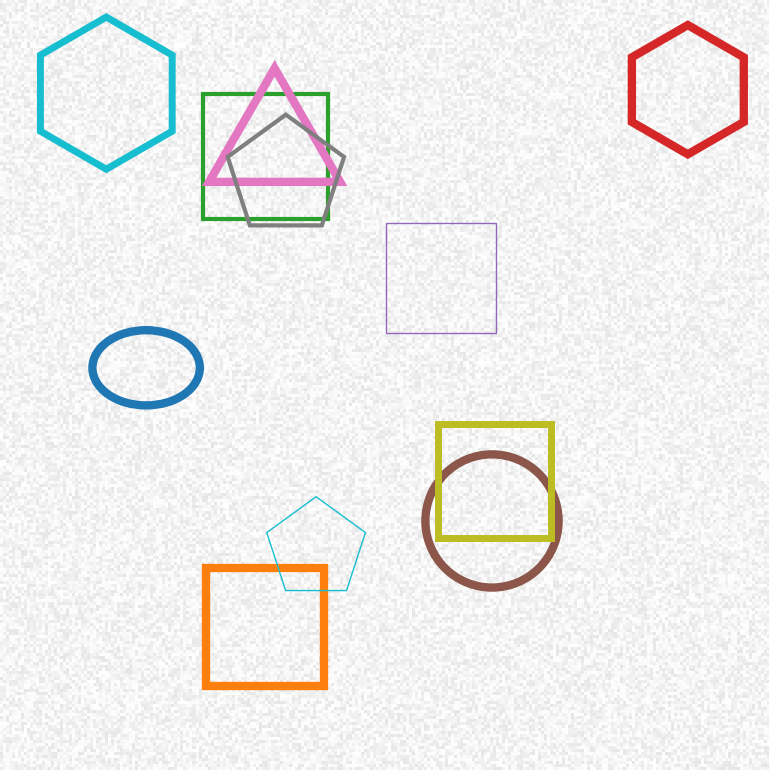[{"shape": "oval", "thickness": 3, "radius": 0.35, "center": [0.19, 0.522]}, {"shape": "square", "thickness": 3, "radius": 0.38, "center": [0.344, 0.185]}, {"shape": "square", "thickness": 1.5, "radius": 0.41, "center": [0.344, 0.797]}, {"shape": "hexagon", "thickness": 3, "radius": 0.42, "center": [0.893, 0.884]}, {"shape": "square", "thickness": 0.5, "radius": 0.36, "center": [0.573, 0.639]}, {"shape": "circle", "thickness": 3, "radius": 0.43, "center": [0.639, 0.323]}, {"shape": "triangle", "thickness": 3, "radius": 0.49, "center": [0.357, 0.813]}, {"shape": "pentagon", "thickness": 1.5, "radius": 0.4, "center": [0.371, 0.772]}, {"shape": "square", "thickness": 2.5, "radius": 0.37, "center": [0.642, 0.375]}, {"shape": "hexagon", "thickness": 2.5, "radius": 0.49, "center": [0.138, 0.879]}, {"shape": "pentagon", "thickness": 0.5, "radius": 0.34, "center": [0.41, 0.288]}]